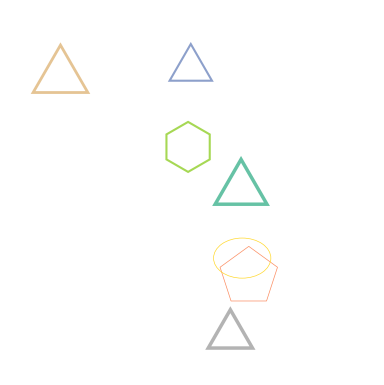[{"shape": "triangle", "thickness": 2.5, "radius": 0.39, "center": [0.626, 0.508]}, {"shape": "pentagon", "thickness": 0.5, "radius": 0.39, "center": [0.646, 0.282]}, {"shape": "triangle", "thickness": 1.5, "radius": 0.32, "center": [0.496, 0.822]}, {"shape": "hexagon", "thickness": 1.5, "radius": 0.32, "center": [0.489, 0.618]}, {"shape": "oval", "thickness": 0.5, "radius": 0.37, "center": [0.629, 0.33]}, {"shape": "triangle", "thickness": 2, "radius": 0.41, "center": [0.157, 0.801]}, {"shape": "triangle", "thickness": 2.5, "radius": 0.33, "center": [0.598, 0.129]}]